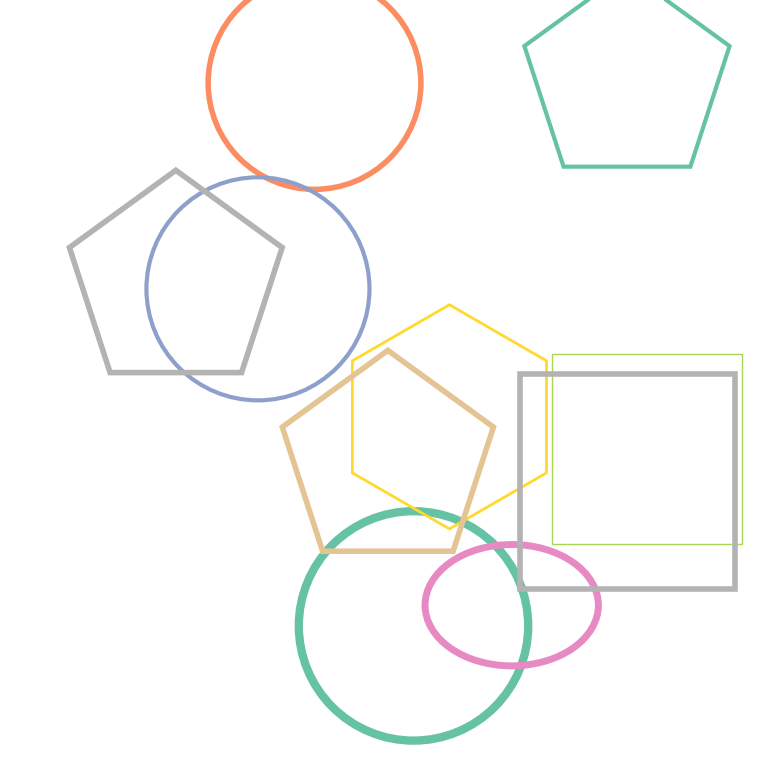[{"shape": "circle", "thickness": 3, "radius": 0.74, "center": [0.537, 0.187]}, {"shape": "pentagon", "thickness": 1.5, "radius": 0.7, "center": [0.814, 0.897]}, {"shape": "circle", "thickness": 2, "radius": 0.69, "center": [0.408, 0.892]}, {"shape": "circle", "thickness": 1.5, "radius": 0.72, "center": [0.335, 0.625]}, {"shape": "oval", "thickness": 2.5, "radius": 0.56, "center": [0.665, 0.214]}, {"shape": "square", "thickness": 0.5, "radius": 0.62, "center": [0.84, 0.416]}, {"shape": "hexagon", "thickness": 1, "radius": 0.73, "center": [0.584, 0.459]}, {"shape": "pentagon", "thickness": 2, "radius": 0.72, "center": [0.504, 0.401]}, {"shape": "square", "thickness": 2, "radius": 0.7, "center": [0.815, 0.375]}, {"shape": "pentagon", "thickness": 2, "radius": 0.73, "center": [0.228, 0.634]}]